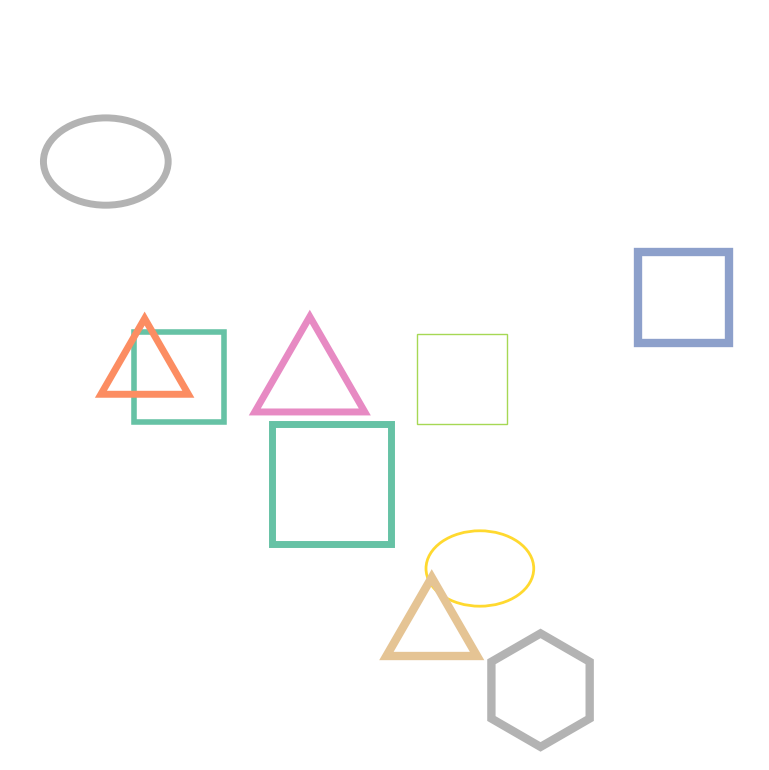[{"shape": "square", "thickness": 2, "radius": 0.29, "center": [0.232, 0.511]}, {"shape": "square", "thickness": 2.5, "radius": 0.39, "center": [0.43, 0.371]}, {"shape": "triangle", "thickness": 2.5, "radius": 0.33, "center": [0.188, 0.521]}, {"shape": "square", "thickness": 3, "radius": 0.3, "center": [0.888, 0.613]}, {"shape": "triangle", "thickness": 2.5, "radius": 0.41, "center": [0.402, 0.506]}, {"shape": "square", "thickness": 0.5, "radius": 0.29, "center": [0.6, 0.508]}, {"shape": "oval", "thickness": 1, "radius": 0.35, "center": [0.623, 0.262]}, {"shape": "triangle", "thickness": 3, "radius": 0.34, "center": [0.561, 0.182]}, {"shape": "oval", "thickness": 2.5, "radius": 0.4, "center": [0.137, 0.79]}, {"shape": "hexagon", "thickness": 3, "radius": 0.37, "center": [0.702, 0.104]}]